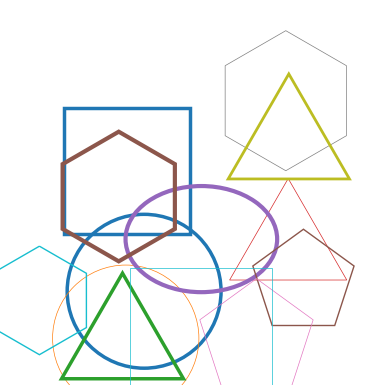[{"shape": "circle", "thickness": 2.5, "radius": 1.0, "center": [0.374, 0.243]}, {"shape": "square", "thickness": 2.5, "radius": 0.82, "center": [0.33, 0.556]}, {"shape": "circle", "thickness": 0.5, "radius": 0.95, "center": [0.327, 0.122]}, {"shape": "triangle", "thickness": 2.5, "radius": 0.91, "center": [0.318, 0.108]}, {"shape": "triangle", "thickness": 0.5, "radius": 0.88, "center": [0.749, 0.361]}, {"shape": "oval", "thickness": 3, "radius": 0.98, "center": [0.523, 0.379]}, {"shape": "pentagon", "thickness": 1, "radius": 0.69, "center": [0.788, 0.266]}, {"shape": "hexagon", "thickness": 3, "radius": 0.84, "center": [0.308, 0.49]}, {"shape": "pentagon", "thickness": 0.5, "radius": 0.77, "center": [0.666, 0.121]}, {"shape": "hexagon", "thickness": 0.5, "radius": 0.91, "center": [0.742, 0.738]}, {"shape": "triangle", "thickness": 2, "radius": 0.91, "center": [0.75, 0.626]}, {"shape": "square", "thickness": 0.5, "radius": 0.92, "center": [0.522, 0.119]}, {"shape": "hexagon", "thickness": 1, "radius": 0.7, "center": [0.102, 0.22]}]